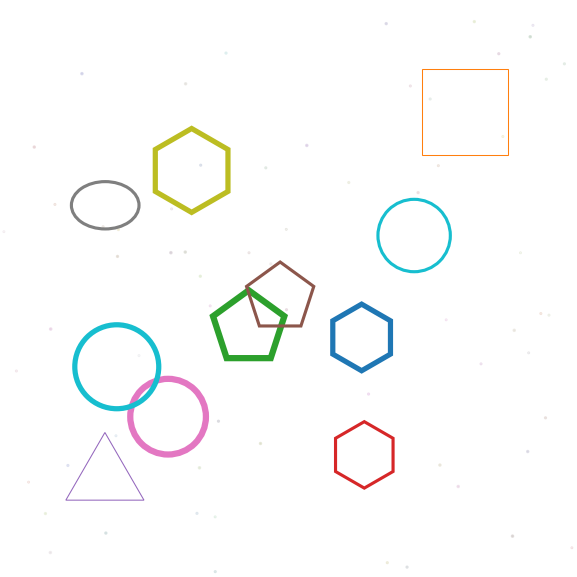[{"shape": "hexagon", "thickness": 2.5, "radius": 0.29, "center": [0.626, 0.415]}, {"shape": "square", "thickness": 0.5, "radius": 0.37, "center": [0.805, 0.805]}, {"shape": "pentagon", "thickness": 3, "radius": 0.32, "center": [0.431, 0.432]}, {"shape": "hexagon", "thickness": 1.5, "radius": 0.29, "center": [0.631, 0.211]}, {"shape": "triangle", "thickness": 0.5, "radius": 0.39, "center": [0.182, 0.172]}, {"shape": "pentagon", "thickness": 1.5, "radius": 0.31, "center": [0.485, 0.484]}, {"shape": "circle", "thickness": 3, "radius": 0.33, "center": [0.291, 0.278]}, {"shape": "oval", "thickness": 1.5, "radius": 0.29, "center": [0.182, 0.644]}, {"shape": "hexagon", "thickness": 2.5, "radius": 0.36, "center": [0.332, 0.704]}, {"shape": "circle", "thickness": 1.5, "radius": 0.31, "center": [0.717, 0.591]}, {"shape": "circle", "thickness": 2.5, "radius": 0.36, "center": [0.202, 0.364]}]